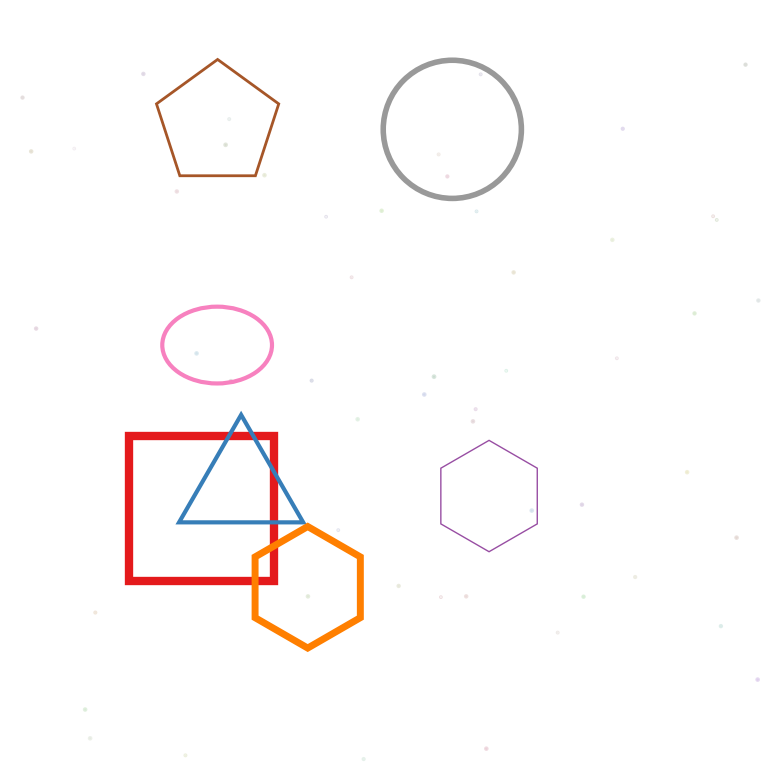[{"shape": "square", "thickness": 3, "radius": 0.47, "center": [0.262, 0.34]}, {"shape": "triangle", "thickness": 1.5, "radius": 0.47, "center": [0.313, 0.368]}, {"shape": "hexagon", "thickness": 0.5, "radius": 0.36, "center": [0.635, 0.356]}, {"shape": "hexagon", "thickness": 2.5, "radius": 0.39, "center": [0.4, 0.237]}, {"shape": "pentagon", "thickness": 1, "radius": 0.42, "center": [0.283, 0.839]}, {"shape": "oval", "thickness": 1.5, "radius": 0.36, "center": [0.282, 0.552]}, {"shape": "circle", "thickness": 2, "radius": 0.45, "center": [0.587, 0.832]}]